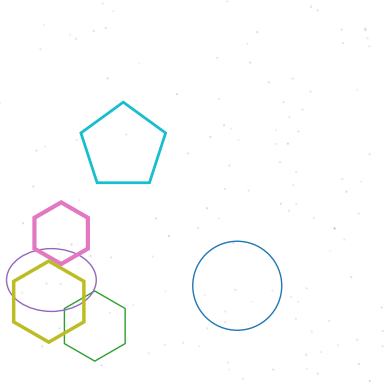[{"shape": "circle", "thickness": 1, "radius": 0.58, "center": [0.616, 0.258]}, {"shape": "hexagon", "thickness": 1, "radius": 0.46, "center": [0.246, 0.153]}, {"shape": "oval", "thickness": 1, "radius": 0.58, "center": [0.134, 0.273]}, {"shape": "hexagon", "thickness": 3, "radius": 0.4, "center": [0.159, 0.394]}, {"shape": "hexagon", "thickness": 2.5, "radius": 0.53, "center": [0.127, 0.217]}, {"shape": "pentagon", "thickness": 2, "radius": 0.58, "center": [0.32, 0.619]}]